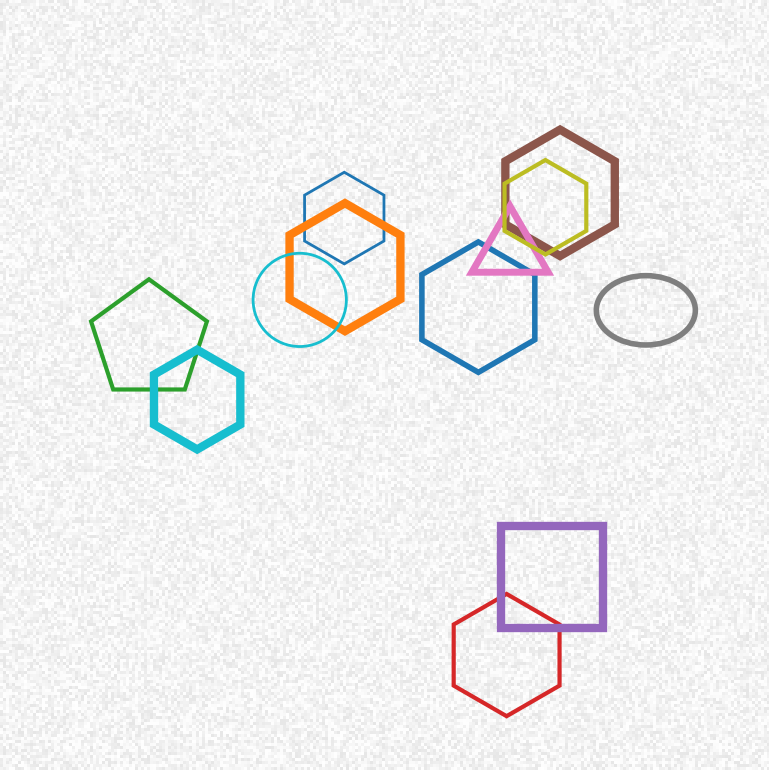[{"shape": "hexagon", "thickness": 1, "radius": 0.3, "center": [0.447, 0.717]}, {"shape": "hexagon", "thickness": 2, "radius": 0.42, "center": [0.621, 0.601]}, {"shape": "hexagon", "thickness": 3, "radius": 0.42, "center": [0.448, 0.653]}, {"shape": "pentagon", "thickness": 1.5, "radius": 0.4, "center": [0.193, 0.558]}, {"shape": "hexagon", "thickness": 1.5, "radius": 0.4, "center": [0.658, 0.149]}, {"shape": "square", "thickness": 3, "radius": 0.33, "center": [0.717, 0.251]}, {"shape": "hexagon", "thickness": 3, "radius": 0.41, "center": [0.727, 0.75]}, {"shape": "triangle", "thickness": 2.5, "radius": 0.29, "center": [0.662, 0.675]}, {"shape": "oval", "thickness": 2, "radius": 0.32, "center": [0.839, 0.597]}, {"shape": "hexagon", "thickness": 1.5, "radius": 0.31, "center": [0.708, 0.731]}, {"shape": "circle", "thickness": 1, "radius": 0.3, "center": [0.389, 0.611]}, {"shape": "hexagon", "thickness": 3, "radius": 0.32, "center": [0.256, 0.481]}]